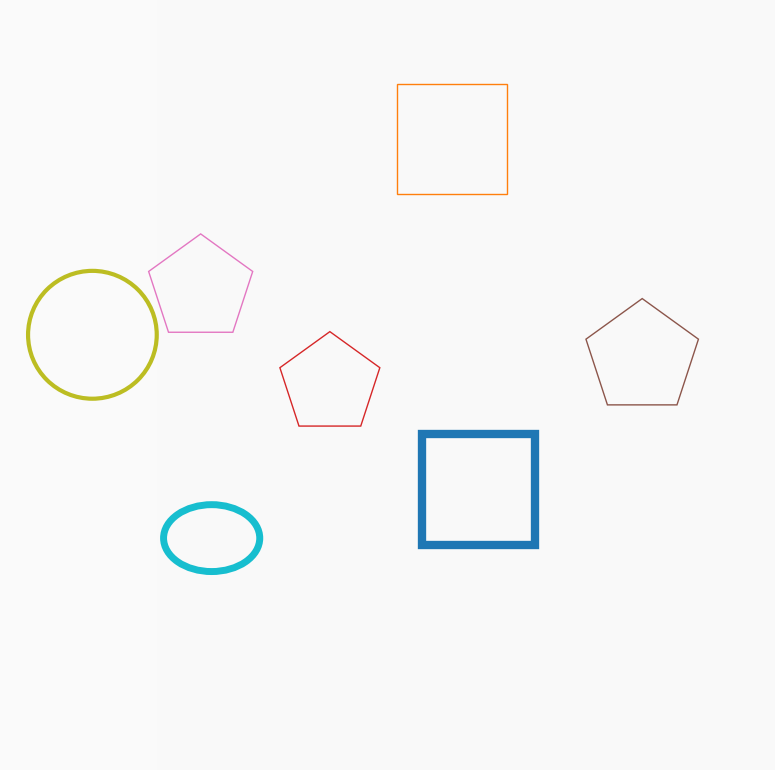[{"shape": "square", "thickness": 3, "radius": 0.36, "center": [0.617, 0.364]}, {"shape": "square", "thickness": 0.5, "radius": 0.36, "center": [0.583, 0.82]}, {"shape": "pentagon", "thickness": 0.5, "radius": 0.34, "center": [0.426, 0.502]}, {"shape": "pentagon", "thickness": 0.5, "radius": 0.38, "center": [0.829, 0.536]}, {"shape": "pentagon", "thickness": 0.5, "radius": 0.35, "center": [0.259, 0.626]}, {"shape": "circle", "thickness": 1.5, "radius": 0.42, "center": [0.119, 0.565]}, {"shape": "oval", "thickness": 2.5, "radius": 0.31, "center": [0.273, 0.301]}]